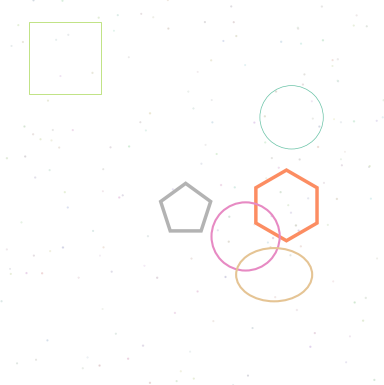[{"shape": "circle", "thickness": 0.5, "radius": 0.41, "center": [0.757, 0.695]}, {"shape": "hexagon", "thickness": 2.5, "radius": 0.46, "center": [0.744, 0.467]}, {"shape": "circle", "thickness": 1.5, "radius": 0.44, "center": [0.638, 0.386]}, {"shape": "square", "thickness": 0.5, "radius": 0.47, "center": [0.169, 0.85]}, {"shape": "oval", "thickness": 1.5, "radius": 0.49, "center": [0.712, 0.286]}, {"shape": "pentagon", "thickness": 2.5, "radius": 0.34, "center": [0.482, 0.455]}]